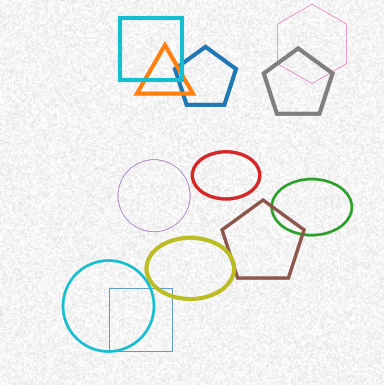[{"shape": "square", "thickness": 0.5, "radius": 0.41, "center": [0.364, 0.171]}, {"shape": "pentagon", "thickness": 3, "radius": 0.42, "center": [0.534, 0.795]}, {"shape": "triangle", "thickness": 3, "radius": 0.42, "center": [0.428, 0.799]}, {"shape": "oval", "thickness": 2, "radius": 0.52, "center": [0.81, 0.462]}, {"shape": "oval", "thickness": 2.5, "radius": 0.44, "center": [0.587, 0.545]}, {"shape": "circle", "thickness": 0.5, "radius": 0.47, "center": [0.4, 0.492]}, {"shape": "pentagon", "thickness": 2.5, "radius": 0.56, "center": [0.683, 0.368]}, {"shape": "hexagon", "thickness": 0.5, "radius": 0.52, "center": [0.81, 0.886]}, {"shape": "pentagon", "thickness": 3, "radius": 0.47, "center": [0.774, 0.78]}, {"shape": "oval", "thickness": 3, "radius": 0.57, "center": [0.494, 0.303]}, {"shape": "circle", "thickness": 2, "radius": 0.59, "center": [0.282, 0.205]}, {"shape": "square", "thickness": 3, "radius": 0.41, "center": [0.392, 0.873]}]